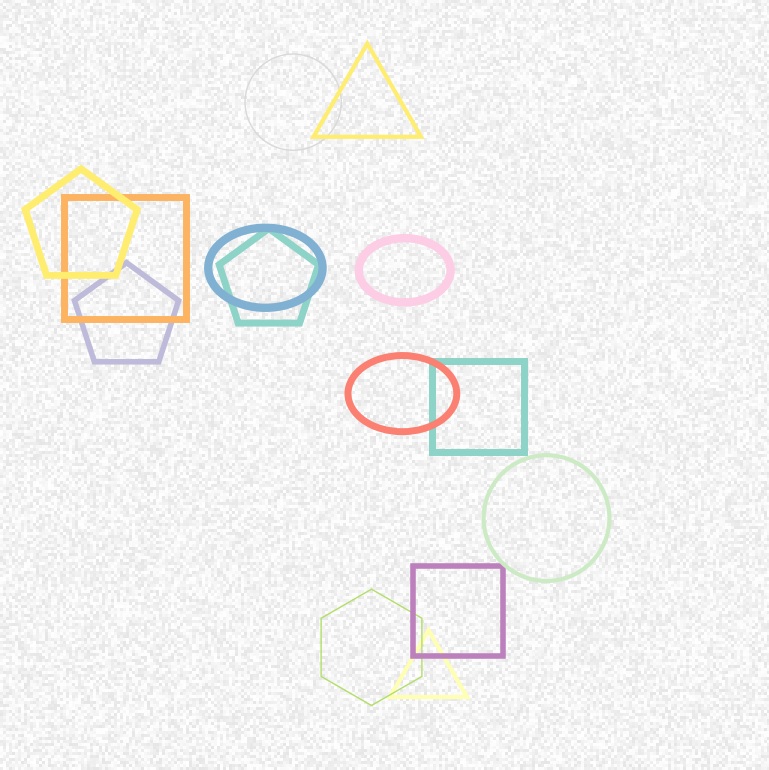[{"shape": "square", "thickness": 2.5, "radius": 0.3, "center": [0.621, 0.472]}, {"shape": "pentagon", "thickness": 2.5, "radius": 0.34, "center": [0.349, 0.635]}, {"shape": "triangle", "thickness": 1.5, "radius": 0.29, "center": [0.556, 0.124]}, {"shape": "pentagon", "thickness": 2, "radius": 0.36, "center": [0.164, 0.588]}, {"shape": "oval", "thickness": 2.5, "radius": 0.35, "center": [0.523, 0.489]}, {"shape": "oval", "thickness": 3, "radius": 0.37, "center": [0.345, 0.652]}, {"shape": "square", "thickness": 2.5, "radius": 0.4, "center": [0.162, 0.665]}, {"shape": "hexagon", "thickness": 0.5, "radius": 0.38, "center": [0.482, 0.159]}, {"shape": "oval", "thickness": 3, "radius": 0.3, "center": [0.526, 0.649]}, {"shape": "circle", "thickness": 0.5, "radius": 0.31, "center": [0.381, 0.867]}, {"shape": "square", "thickness": 2, "radius": 0.29, "center": [0.595, 0.206]}, {"shape": "circle", "thickness": 1.5, "radius": 0.41, "center": [0.71, 0.327]}, {"shape": "triangle", "thickness": 1.5, "radius": 0.4, "center": [0.477, 0.863]}, {"shape": "pentagon", "thickness": 2.5, "radius": 0.38, "center": [0.105, 0.704]}]